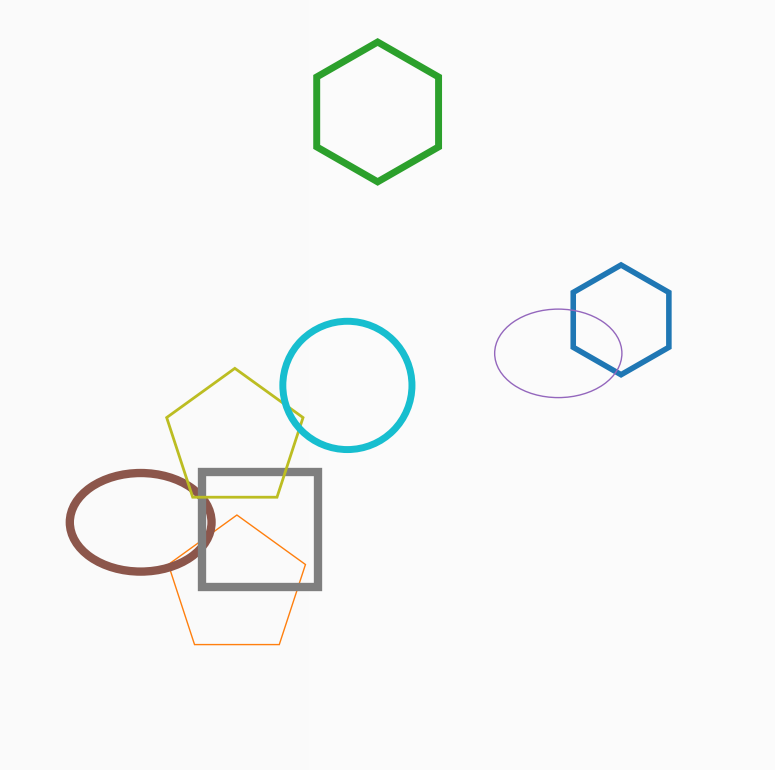[{"shape": "hexagon", "thickness": 2, "radius": 0.36, "center": [0.801, 0.585]}, {"shape": "pentagon", "thickness": 0.5, "radius": 0.47, "center": [0.306, 0.238]}, {"shape": "hexagon", "thickness": 2.5, "radius": 0.45, "center": [0.487, 0.855]}, {"shape": "oval", "thickness": 0.5, "radius": 0.41, "center": [0.72, 0.541]}, {"shape": "oval", "thickness": 3, "radius": 0.46, "center": [0.182, 0.322]}, {"shape": "square", "thickness": 3, "radius": 0.37, "center": [0.335, 0.312]}, {"shape": "pentagon", "thickness": 1, "radius": 0.46, "center": [0.303, 0.429]}, {"shape": "circle", "thickness": 2.5, "radius": 0.42, "center": [0.448, 0.499]}]